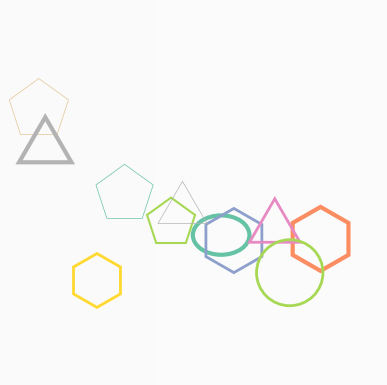[{"shape": "pentagon", "thickness": 0.5, "radius": 0.39, "center": [0.321, 0.496]}, {"shape": "oval", "thickness": 3, "radius": 0.37, "center": [0.571, 0.389]}, {"shape": "hexagon", "thickness": 3, "radius": 0.42, "center": [0.827, 0.379]}, {"shape": "hexagon", "thickness": 2, "radius": 0.42, "center": [0.604, 0.375]}, {"shape": "triangle", "thickness": 2, "radius": 0.38, "center": [0.709, 0.408]}, {"shape": "pentagon", "thickness": 1.5, "radius": 0.33, "center": [0.441, 0.422]}, {"shape": "circle", "thickness": 2, "radius": 0.43, "center": [0.748, 0.292]}, {"shape": "hexagon", "thickness": 2, "radius": 0.35, "center": [0.25, 0.272]}, {"shape": "pentagon", "thickness": 0.5, "radius": 0.4, "center": [0.1, 0.716]}, {"shape": "triangle", "thickness": 3, "radius": 0.39, "center": [0.117, 0.618]}, {"shape": "triangle", "thickness": 0.5, "radius": 0.36, "center": [0.471, 0.456]}]